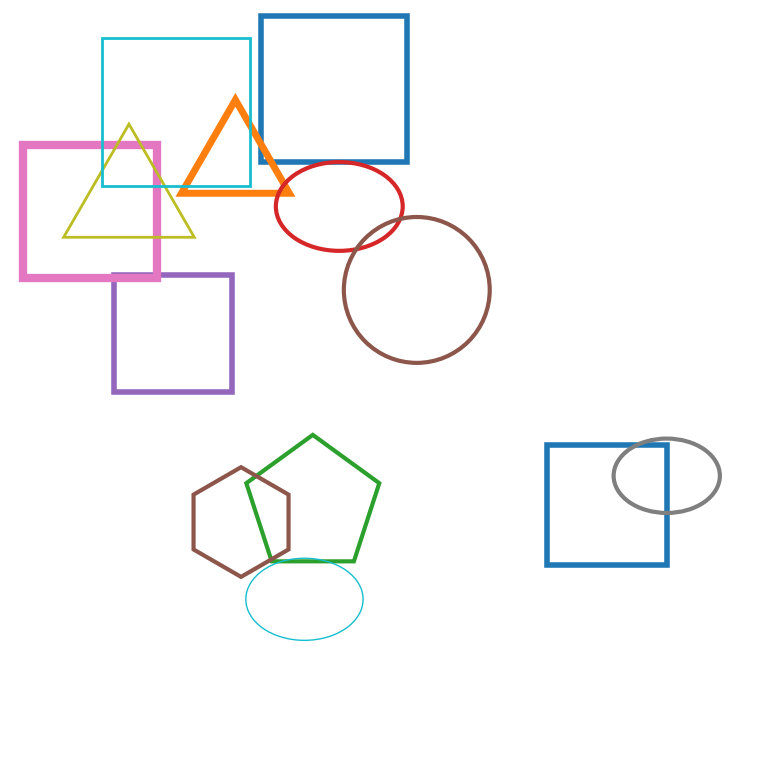[{"shape": "square", "thickness": 2, "radius": 0.47, "center": [0.433, 0.884]}, {"shape": "square", "thickness": 2, "radius": 0.39, "center": [0.789, 0.344]}, {"shape": "triangle", "thickness": 2.5, "radius": 0.4, "center": [0.306, 0.789]}, {"shape": "pentagon", "thickness": 1.5, "radius": 0.45, "center": [0.406, 0.344]}, {"shape": "oval", "thickness": 1.5, "radius": 0.41, "center": [0.441, 0.732]}, {"shape": "square", "thickness": 2, "radius": 0.38, "center": [0.225, 0.567]}, {"shape": "hexagon", "thickness": 1.5, "radius": 0.36, "center": [0.313, 0.322]}, {"shape": "circle", "thickness": 1.5, "radius": 0.47, "center": [0.541, 0.623]}, {"shape": "square", "thickness": 3, "radius": 0.43, "center": [0.117, 0.725]}, {"shape": "oval", "thickness": 1.5, "radius": 0.34, "center": [0.866, 0.382]}, {"shape": "triangle", "thickness": 1, "radius": 0.49, "center": [0.167, 0.741]}, {"shape": "square", "thickness": 1, "radius": 0.48, "center": [0.228, 0.854]}, {"shape": "oval", "thickness": 0.5, "radius": 0.38, "center": [0.395, 0.222]}]